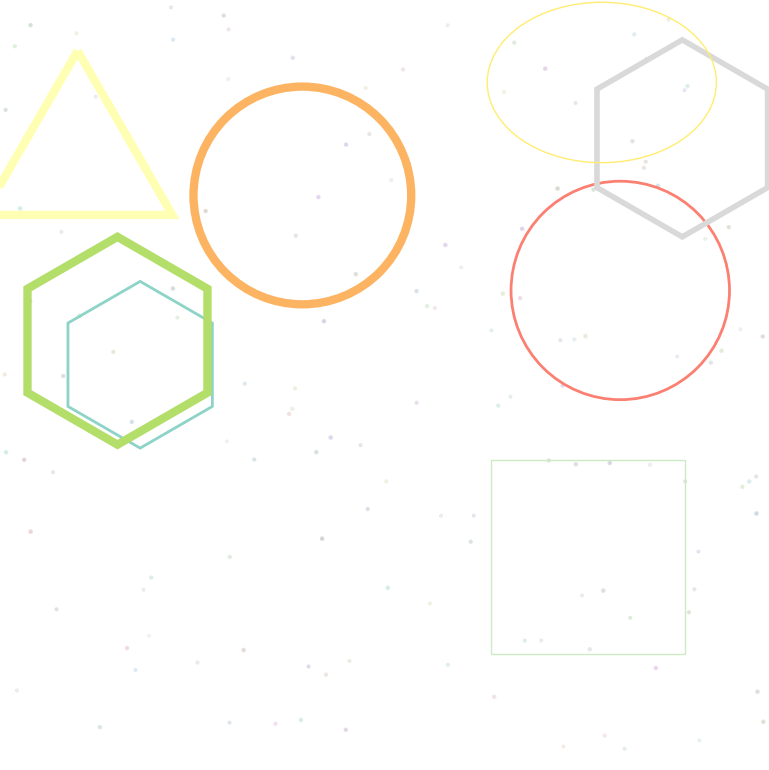[{"shape": "hexagon", "thickness": 1, "radius": 0.54, "center": [0.182, 0.526]}, {"shape": "triangle", "thickness": 3, "radius": 0.71, "center": [0.101, 0.792]}, {"shape": "circle", "thickness": 1, "radius": 0.71, "center": [0.806, 0.623]}, {"shape": "circle", "thickness": 3, "radius": 0.71, "center": [0.393, 0.746]}, {"shape": "hexagon", "thickness": 3, "radius": 0.67, "center": [0.153, 0.557]}, {"shape": "hexagon", "thickness": 2, "radius": 0.64, "center": [0.886, 0.82]}, {"shape": "square", "thickness": 0.5, "radius": 0.63, "center": [0.764, 0.277]}, {"shape": "oval", "thickness": 0.5, "radius": 0.74, "center": [0.782, 0.893]}]